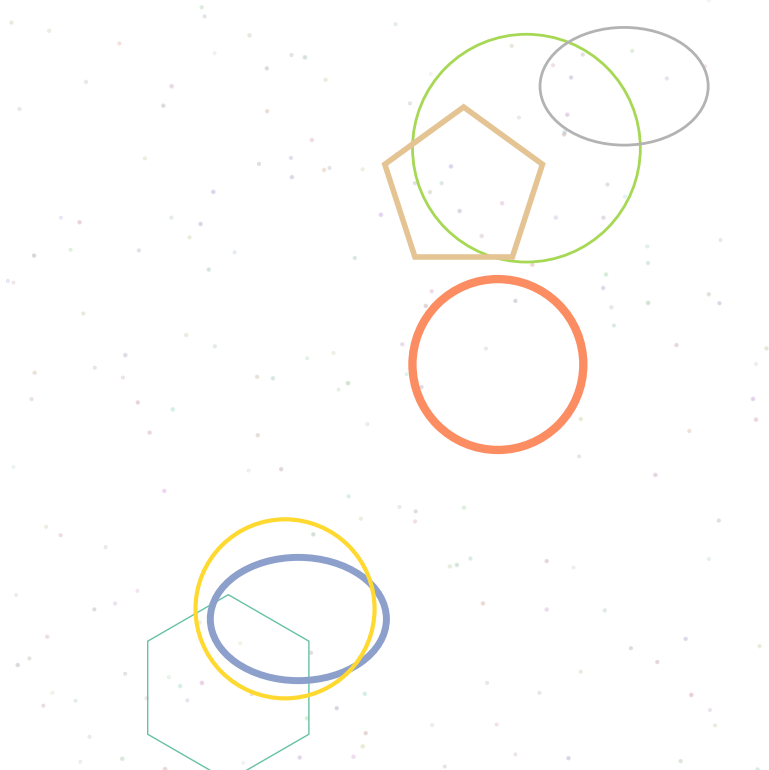[{"shape": "hexagon", "thickness": 0.5, "radius": 0.6, "center": [0.296, 0.107]}, {"shape": "circle", "thickness": 3, "radius": 0.55, "center": [0.647, 0.527]}, {"shape": "oval", "thickness": 2.5, "radius": 0.57, "center": [0.387, 0.196]}, {"shape": "circle", "thickness": 1, "radius": 0.74, "center": [0.684, 0.808]}, {"shape": "circle", "thickness": 1.5, "radius": 0.58, "center": [0.37, 0.209]}, {"shape": "pentagon", "thickness": 2, "radius": 0.54, "center": [0.602, 0.753]}, {"shape": "oval", "thickness": 1, "radius": 0.55, "center": [0.811, 0.888]}]